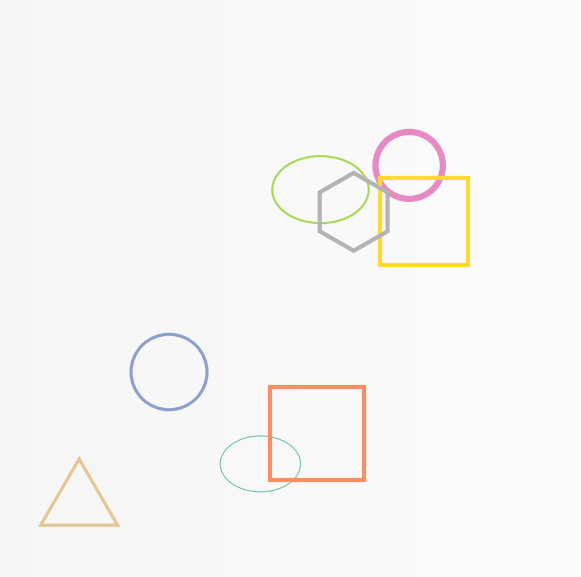[{"shape": "oval", "thickness": 0.5, "radius": 0.35, "center": [0.448, 0.196]}, {"shape": "square", "thickness": 2, "radius": 0.4, "center": [0.545, 0.248]}, {"shape": "circle", "thickness": 1.5, "radius": 0.33, "center": [0.291, 0.355]}, {"shape": "circle", "thickness": 3, "radius": 0.29, "center": [0.704, 0.713]}, {"shape": "oval", "thickness": 1, "radius": 0.41, "center": [0.551, 0.671]}, {"shape": "square", "thickness": 2, "radius": 0.38, "center": [0.729, 0.616]}, {"shape": "triangle", "thickness": 1.5, "radius": 0.38, "center": [0.136, 0.128]}, {"shape": "hexagon", "thickness": 2, "radius": 0.34, "center": [0.608, 0.632]}]